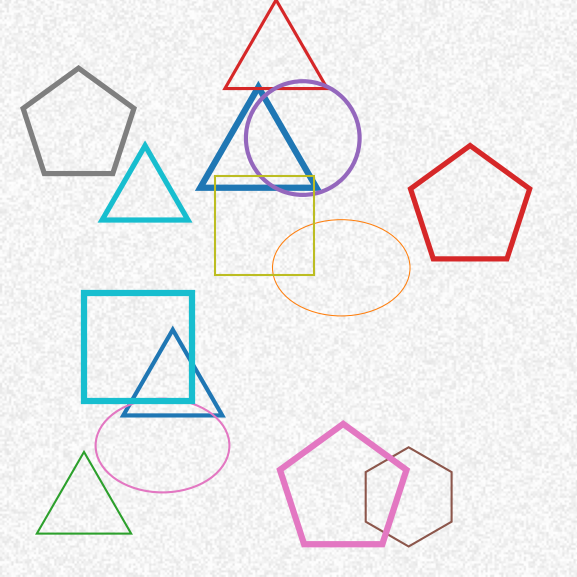[{"shape": "triangle", "thickness": 3, "radius": 0.58, "center": [0.447, 0.732]}, {"shape": "triangle", "thickness": 2, "radius": 0.49, "center": [0.299, 0.329]}, {"shape": "oval", "thickness": 0.5, "radius": 0.6, "center": [0.591, 0.535]}, {"shape": "triangle", "thickness": 1, "radius": 0.47, "center": [0.145, 0.122]}, {"shape": "pentagon", "thickness": 2.5, "radius": 0.54, "center": [0.814, 0.639]}, {"shape": "triangle", "thickness": 1.5, "radius": 0.51, "center": [0.478, 0.897]}, {"shape": "circle", "thickness": 2, "radius": 0.49, "center": [0.524, 0.76]}, {"shape": "hexagon", "thickness": 1, "radius": 0.43, "center": [0.708, 0.139]}, {"shape": "oval", "thickness": 1, "radius": 0.58, "center": [0.281, 0.228]}, {"shape": "pentagon", "thickness": 3, "radius": 0.58, "center": [0.594, 0.15]}, {"shape": "pentagon", "thickness": 2.5, "radius": 0.5, "center": [0.136, 0.78]}, {"shape": "square", "thickness": 1, "radius": 0.43, "center": [0.458, 0.609]}, {"shape": "square", "thickness": 3, "radius": 0.47, "center": [0.239, 0.399]}, {"shape": "triangle", "thickness": 2.5, "radius": 0.43, "center": [0.251, 0.661]}]